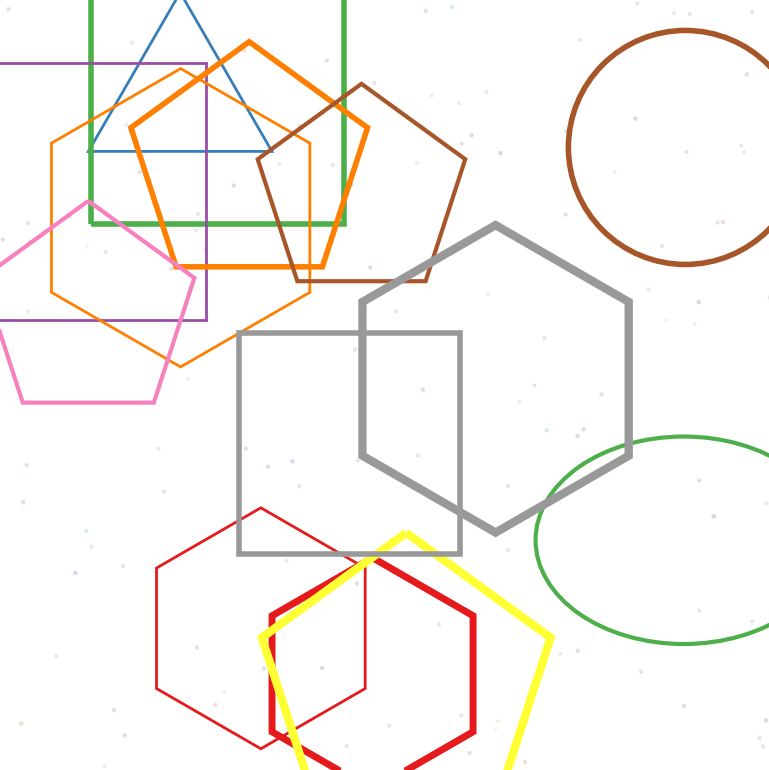[{"shape": "hexagon", "thickness": 2.5, "radius": 0.75, "center": [0.484, 0.125]}, {"shape": "hexagon", "thickness": 1, "radius": 0.78, "center": [0.339, 0.184]}, {"shape": "triangle", "thickness": 1, "radius": 0.69, "center": [0.234, 0.872]}, {"shape": "oval", "thickness": 1.5, "radius": 0.96, "center": [0.888, 0.298]}, {"shape": "square", "thickness": 2, "radius": 0.82, "center": [0.283, 0.874]}, {"shape": "square", "thickness": 1, "radius": 0.83, "center": [0.101, 0.752]}, {"shape": "hexagon", "thickness": 1, "radius": 0.97, "center": [0.235, 0.717]}, {"shape": "pentagon", "thickness": 2, "radius": 0.81, "center": [0.324, 0.784]}, {"shape": "pentagon", "thickness": 3, "radius": 0.99, "center": [0.528, 0.111]}, {"shape": "pentagon", "thickness": 1.5, "radius": 0.71, "center": [0.469, 0.749]}, {"shape": "circle", "thickness": 2, "radius": 0.76, "center": [0.89, 0.809]}, {"shape": "pentagon", "thickness": 1.5, "radius": 0.72, "center": [0.115, 0.594]}, {"shape": "square", "thickness": 2, "radius": 0.72, "center": [0.454, 0.424]}, {"shape": "hexagon", "thickness": 3, "radius": 1.0, "center": [0.644, 0.508]}]